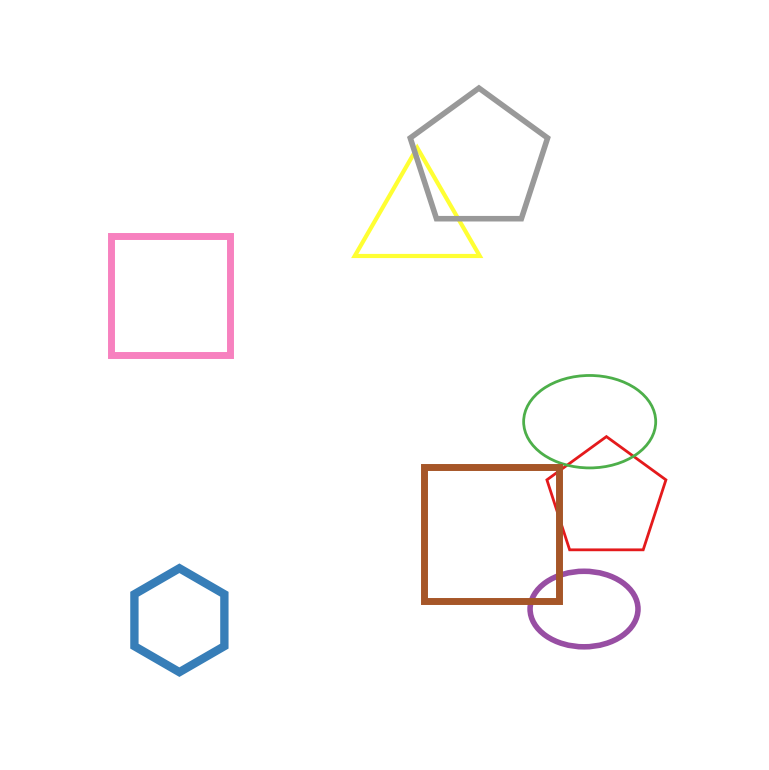[{"shape": "pentagon", "thickness": 1, "radius": 0.41, "center": [0.788, 0.352]}, {"shape": "hexagon", "thickness": 3, "radius": 0.34, "center": [0.233, 0.195]}, {"shape": "oval", "thickness": 1, "radius": 0.43, "center": [0.766, 0.452]}, {"shape": "oval", "thickness": 2, "radius": 0.35, "center": [0.758, 0.209]}, {"shape": "triangle", "thickness": 1.5, "radius": 0.47, "center": [0.542, 0.714]}, {"shape": "square", "thickness": 2.5, "radius": 0.44, "center": [0.639, 0.307]}, {"shape": "square", "thickness": 2.5, "radius": 0.38, "center": [0.221, 0.616]}, {"shape": "pentagon", "thickness": 2, "radius": 0.47, "center": [0.622, 0.792]}]